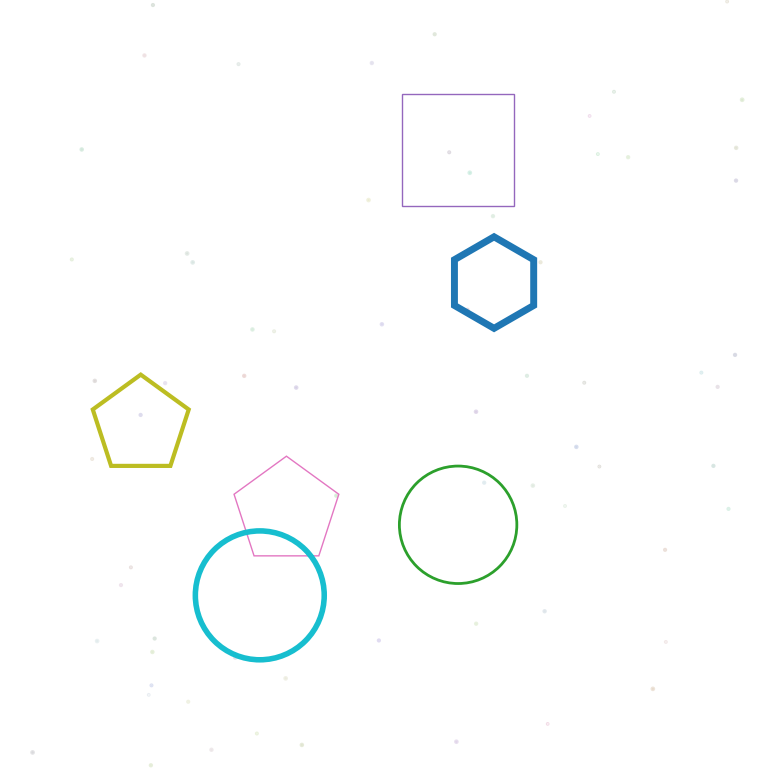[{"shape": "hexagon", "thickness": 2.5, "radius": 0.3, "center": [0.642, 0.633]}, {"shape": "circle", "thickness": 1, "radius": 0.38, "center": [0.595, 0.318]}, {"shape": "square", "thickness": 0.5, "radius": 0.36, "center": [0.595, 0.805]}, {"shape": "pentagon", "thickness": 0.5, "radius": 0.36, "center": [0.372, 0.336]}, {"shape": "pentagon", "thickness": 1.5, "radius": 0.33, "center": [0.183, 0.448]}, {"shape": "circle", "thickness": 2, "radius": 0.42, "center": [0.337, 0.227]}]